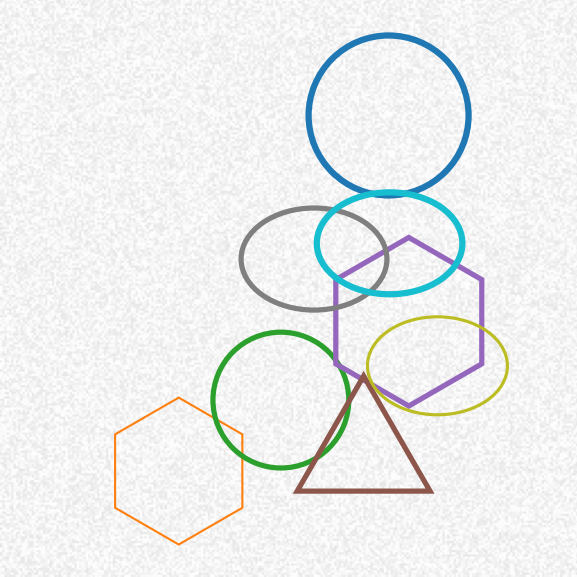[{"shape": "circle", "thickness": 3, "radius": 0.69, "center": [0.673, 0.799]}, {"shape": "hexagon", "thickness": 1, "radius": 0.64, "center": [0.309, 0.183]}, {"shape": "circle", "thickness": 2.5, "radius": 0.59, "center": [0.486, 0.306]}, {"shape": "hexagon", "thickness": 2.5, "radius": 0.73, "center": [0.708, 0.442]}, {"shape": "triangle", "thickness": 2.5, "radius": 0.66, "center": [0.63, 0.215]}, {"shape": "oval", "thickness": 2.5, "radius": 0.63, "center": [0.544, 0.551]}, {"shape": "oval", "thickness": 1.5, "radius": 0.61, "center": [0.757, 0.366]}, {"shape": "oval", "thickness": 3, "radius": 0.63, "center": [0.675, 0.578]}]